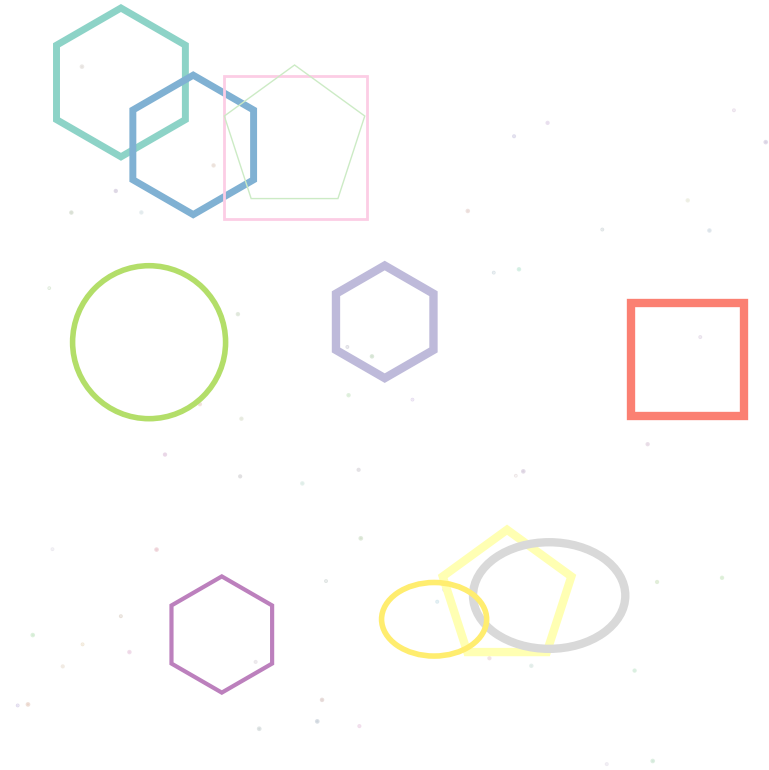[{"shape": "hexagon", "thickness": 2.5, "radius": 0.48, "center": [0.157, 0.893]}, {"shape": "pentagon", "thickness": 3, "radius": 0.44, "center": [0.659, 0.224]}, {"shape": "hexagon", "thickness": 3, "radius": 0.37, "center": [0.5, 0.582]}, {"shape": "square", "thickness": 3, "radius": 0.37, "center": [0.893, 0.534]}, {"shape": "hexagon", "thickness": 2.5, "radius": 0.45, "center": [0.251, 0.812]}, {"shape": "circle", "thickness": 2, "radius": 0.5, "center": [0.194, 0.556]}, {"shape": "square", "thickness": 1, "radius": 0.47, "center": [0.384, 0.809]}, {"shape": "oval", "thickness": 3, "radius": 0.49, "center": [0.713, 0.227]}, {"shape": "hexagon", "thickness": 1.5, "radius": 0.38, "center": [0.288, 0.176]}, {"shape": "pentagon", "thickness": 0.5, "radius": 0.48, "center": [0.383, 0.82]}, {"shape": "oval", "thickness": 2, "radius": 0.34, "center": [0.564, 0.196]}]